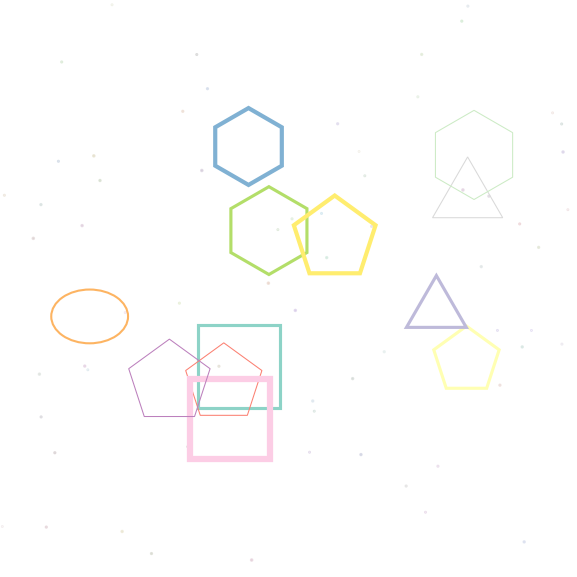[{"shape": "square", "thickness": 1.5, "radius": 0.36, "center": [0.414, 0.365]}, {"shape": "pentagon", "thickness": 1.5, "radius": 0.3, "center": [0.808, 0.375]}, {"shape": "triangle", "thickness": 1.5, "radius": 0.3, "center": [0.756, 0.462]}, {"shape": "pentagon", "thickness": 0.5, "radius": 0.35, "center": [0.388, 0.336]}, {"shape": "hexagon", "thickness": 2, "radius": 0.33, "center": [0.43, 0.745]}, {"shape": "oval", "thickness": 1, "radius": 0.33, "center": [0.155, 0.451]}, {"shape": "hexagon", "thickness": 1.5, "radius": 0.38, "center": [0.466, 0.6]}, {"shape": "square", "thickness": 3, "radius": 0.35, "center": [0.398, 0.273]}, {"shape": "triangle", "thickness": 0.5, "radius": 0.35, "center": [0.81, 0.657]}, {"shape": "pentagon", "thickness": 0.5, "radius": 0.37, "center": [0.293, 0.338]}, {"shape": "hexagon", "thickness": 0.5, "radius": 0.39, "center": [0.821, 0.731]}, {"shape": "pentagon", "thickness": 2, "radius": 0.37, "center": [0.58, 0.586]}]